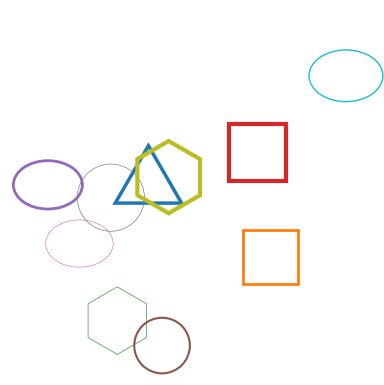[{"shape": "triangle", "thickness": 2.5, "radius": 0.5, "center": [0.386, 0.522]}, {"shape": "square", "thickness": 2, "radius": 0.36, "center": [0.702, 0.332]}, {"shape": "hexagon", "thickness": 0.5, "radius": 0.44, "center": [0.305, 0.167]}, {"shape": "square", "thickness": 3, "radius": 0.37, "center": [0.668, 0.605]}, {"shape": "oval", "thickness": 2, "radius": 0.45, "center": [0.124, 0.52]}, {"shape": "circle", "thickness": 1.5, "radius": 0.36, "center": [0.421, 0.102]}, {"shape": "oval", "thickness": 0.5, "radius": 0.44, "center": [0.206, 0.367]}, {"shape": "circle", "thickness": 0.5, "radius": 0.44, "center": [0.288, 0.487]}, {"shape": "hexagon", "thickness": 3, "radius": 0.47, "center": [0.438, 0.54]}, {"shape": "oval", "thickness": 1, "radius": 0.48, "center": [0.899, 0.803]}]